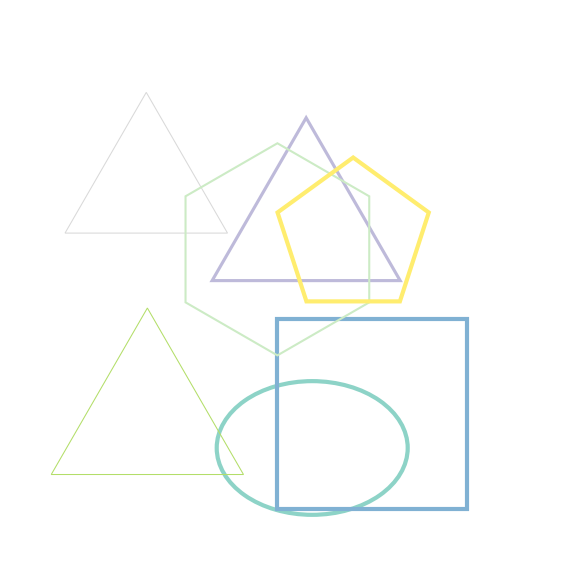[{"shape": "oval", "thickness": 2, "radius": 0.83, "center": [0.541, 0.223]}, {"shape": "triangle", "thickness": 1.5, "radius": 0.94, "center": [0.53, 0.607]}, {"shape": "square", "thickness": 2, "radius": 0.82, "center": [0.644, 0.282]}, {"shape": "triangle", "thickness": 0.5, "radius": 0.96, "center": [0.255, 0.274]}, {"shape": "triangle", "thickness": 0.5, "radius": 0.81, "center": [0.253, 0.677]}, {"shape": "hexagon", "thickness": 1, "radius": 0.92, "center": [0.48, 0.567]}, {"shape": "pentagon", "thickness": 2, "radius": 0.69, "center": [0.612, 0.589]}]